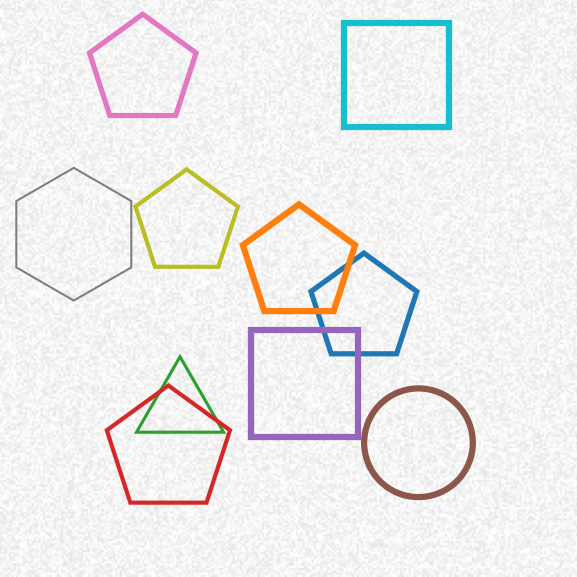[{"shape": "pentagon", "thickness": 2.5, "radius": 0.48, "center": [0.63, 0.464]}, {"shape": "pentagon", "thickness": 3, "radius": 0.51, "center": [0.518, 0.543]}, {"shape": "triangle", "thickness": 1.5, "radius": 0.44, "center": [0.312, 0.294]}, {"shape": "pentagon", "thickness": 2, "radius": 0.56, "center": [0.292, 0.219]}, {"shape": "square", "thickness": 3, "radius": 0.46, "center": [0.527, 0.335]}, {"shape": "circle", "thickness": 3, "radius": 0.47, "center": [0.725, 0.232]}, {"shape": "pentagon", "thickness": 2.5, "radius": 0.49, "center": [0.247, 0.878]}, {"shape": "hexagon", "thickness": 1, "radius": 0.57, "center": [0.128, 0.594]}, {"shape": "pentagon", "thickness": 2, "radius": 0.47, "center": [0.323, 0.613]}, {"shape": "square", "thickness": 3, "radius": 0.45, "center": [0.687, 0.869]}]